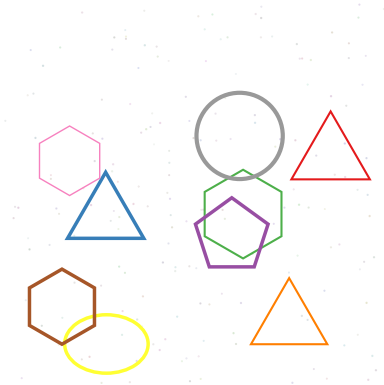[{"shape": "triangle", "thickness": 1.5, "radius": 0.59, "center": [0.859, 0.593]}, {"shape": "triangle", "thickness": 2.5, "radius": 0.57, "center": [0.274, 0.438]}, {"shape": "hexagon", "thickness": 1.5, "radius": 0.58, "center": [0.631, 0.444]}, {"shape": "pentagon", "thickness": 2.5, "radius": 0.5, "center": [0.602, 0.387]}, {"shape": "triangle", "thickness": 1.5, "radius": 0.57, "center": [0.751, 0.163]}, {"shape": "oval", "thickness": 2.5, "radius": 0.54, "center": [0.276, 0.107]}, {"shape": "hexagon", "thickness": 2.5, "radius": 0.49, "center": [0.161, 0.203]}, {"shape": "hexagon", "thickness": 1, "radius": 0.45, "center": [0.181, 0.582]}, {"shape": "circle", "thickness": 3, "radius": 0.56, "center": [0.622, 0.647]}]